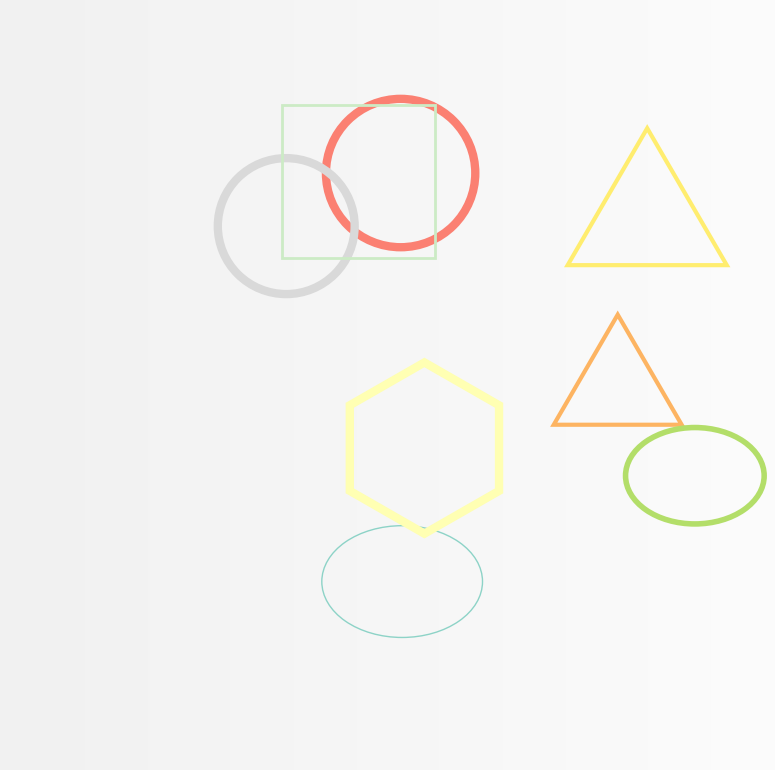[{"shape": "oval", "thickness": 0.5, "radius": 0.52, "center": [0.519, 0.245]}, {"shape": "hexagon", "thickness": 3, "radius": 0.56, "center": [0.548, 0.418]}, {"shape": "circle", "thickness": 3, "radius": 0.48, "center": [0.517, 0.775]}, {"shape": "triangle", "thickness": 1.5, "radius": 0.48, "center": [0.797, 0.496]}, {"shape": "oval", "thickness": 2, "radius": 0.45, "center": [0.897, 0.382]}, {"shape": "circle", "thickness": 3, "radius": 0.44, "center": [0.369, 0.706]}, {"shape": "square", "thickness": 1, "radius": 0.5, "center": [0.463, 0.765]}, {"shape": "triangle", "thickness": 1.5, "radius": 0.59, "center": [0.835, 0.715]}]